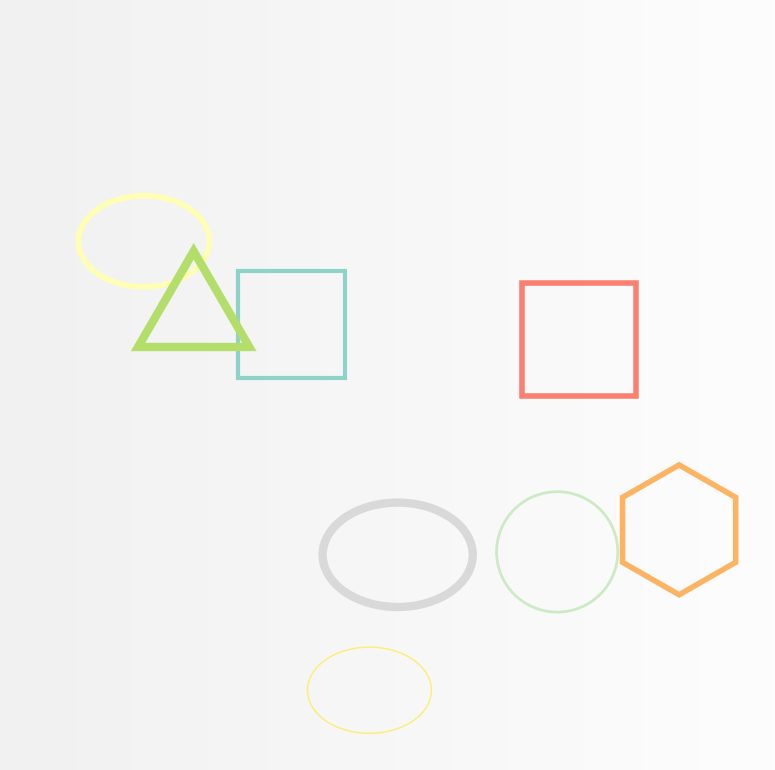[{"shape": "square", "thickness": 1.5, "radius": 0.35, "center": [0.376, 0.579]}, {"shape": "oval", "thickness": 2, "radius": 0.42, "center": [0.186, 0.687]}, {"shape": "square", "thickness": 2, "radius": 0.37, "center": [0.747, 0.559]}, {"shape": "hexagon", "thickness": 2, "radius": 0.42, "center": [0.876, 0.312]}, {"shape": "triangle", "thickness": 3, "radius": 0.41, "center": [0.25, 0.591]}, {"shape": "oval", "thickness": 3, "radius": 0.48, "center": [0.513, 0.279]}, {"shape": "circle", "thickness": 1, "radius": 0.39, "center": [0.719, 0.283]}, {"shape": "oval", "thickness": 0.5, "radius": 0.4, "center": [0.477, 0.104]}]